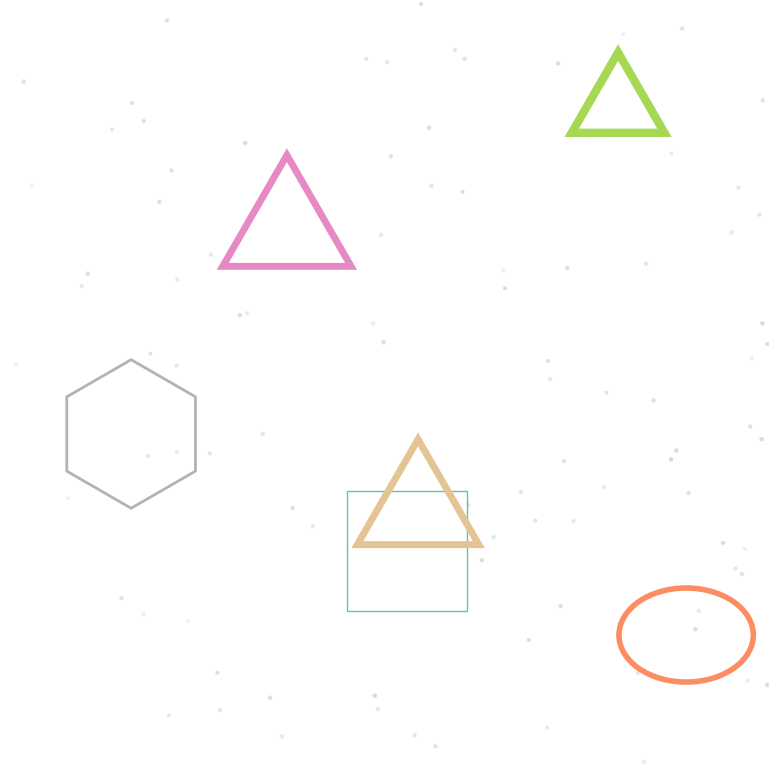[{"shape": "square", "thickness": 0.5, "radius": 0.39, "center": [0.528, 0.284]}, {"shape": "oval", "thickness": 2, "radius": 0.44, "center": [0.891, 0.175]}, {"shape": "triangle", "thickness": 2.5, "radius": 0.48, "center": [0.373, 0.702]}, {"shape": "triangle", "thickness": 3, "radius": 0.35, "center": [0.803, 0.862]}, {"shape": "triangle", "thickness": 2.5, "radius": 0.46, "center": [0.543, 0.338]}, {"shape": "hexagon", "thickness": 1, "radius": 0.48, "center": [0.17, 0.436]}]